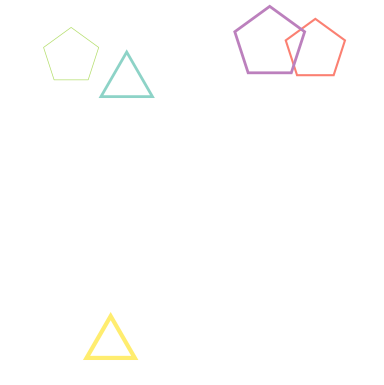[{"shape": "triangle", "thickness": 2, "radius": 0.39, "center": [0.329, 0.788]}, {"shape": "pentagon", "thickness": 1.5, "radius": 0.4, "center": [0.819, 0.87]}, {"shape": "pentagon", "thickness": 0.5, "radius": 0.38, "center": [0.185, 0.854]}, {"shape": "pentagon", "thickness": 2, "radius": 0.48, "center": [0.701, 0.888]}, {"shape": "triangle", "thickness": 3, "radius": 0.36, "center": [0.287, 0.107]}]